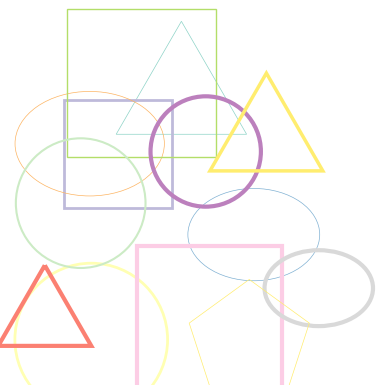[{"shape": "triangle", "thickness": 0.5, "radius": 0.98, "center": [0.471, 0.749]}, {"shape": "circle", "thickness": 2, "radius": 0.99, "center": [0.237, 0.118]}, {"shape": "square", "thickness": 2, "radius": 0.7, "center": [0.306, 0.6]}, {"shape": "triangle", "thickness": 3, "radius": 0.7, "center": [0.116, 0.171]}, {"shape": "oval", "thickness": 0.5, "radius": 0.86, "center": [0.659, 0.391]}, {"shape": "oval", "thickness": 0.5, "radius": 0.97, "center": [0.233, 0.627]}, {"shape": "square", "thickness": 1, "radius": 0.97, "center": [0.368, 0.785]}, {"shape": "square", "thickness": 3, "radius": 0.94, "center": [0.543, 0.172]}, {"shape": "oval", "thickness": 3, "radius": 0.7, "center": [0.828, 0.252]}, {"shape": "circle", "thickness": 3, "radius": 0.72, "center": [0.534, 0.607]}, {"shape": "circle", "thickness": 1.5, "radius": 0.84, "center": [0.21, 0.472]}, {"shape": "triangle", "thickness": 2.5, "radius": 0.85, "center": [0.692, 0.641]}, {"shape": "pentagon", "thickness": 0.5, "radius": 0.82, "center": [0.647, 0.11]}]